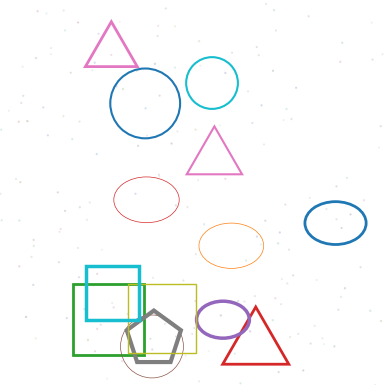[{"shape": "circle", "thickness": 1.5, "radius": 0.45, "center": [0.377, 0.731]}, {"shape": "oval", "thickness": 2, "radius": 0.4, "center": [0.872, 0.421]}, {"shape": "oval", "thickness": 0.5, "radius": 0.42, "center": [0.601, 0.362]}, {"shape": "square", "thickness": 2, "radius": 0.46, "center": [0.282, 0.169]}, {"shape": "oval", "thickness": 0.5, "radius": 0.42, "center": [0.381, 0.481]}, {"shape": "triangle", "thickness": 2, "radius": 0.5, "center": [0.664, 0.104]}, {"shape": "oval", "thickness": 2.5, "radius": 0.34, "center": [0.579, 0.17]}, {"shape": "circle", "thickness": 0.5, "radius": 0.41, "center": [0.395, 0.1]}, {"shape": "triangle", "thickness": 2, "radius": 0.39, "center": [0.289, 0.866]}, {"shape": "triangle", "thickness": 1.5, "radius": 0.41, "center": [0.557, 0.589]}, {"shape": "pentagon", "thickness": 3, "radius": 0.37, "center": [0.4, 0.119]}, {"shape": "square", "thickness": 1, "radius": 0.44, "center": [0.421, 0.173]}, {"shape": "circle", "thickness": 1.5, "radius": 0.34, "center": [0.551, 0.784]}, {"shape": "square", "thickness": 2.5, "radius": 0.35, "center": [0.291, 0.239]}]